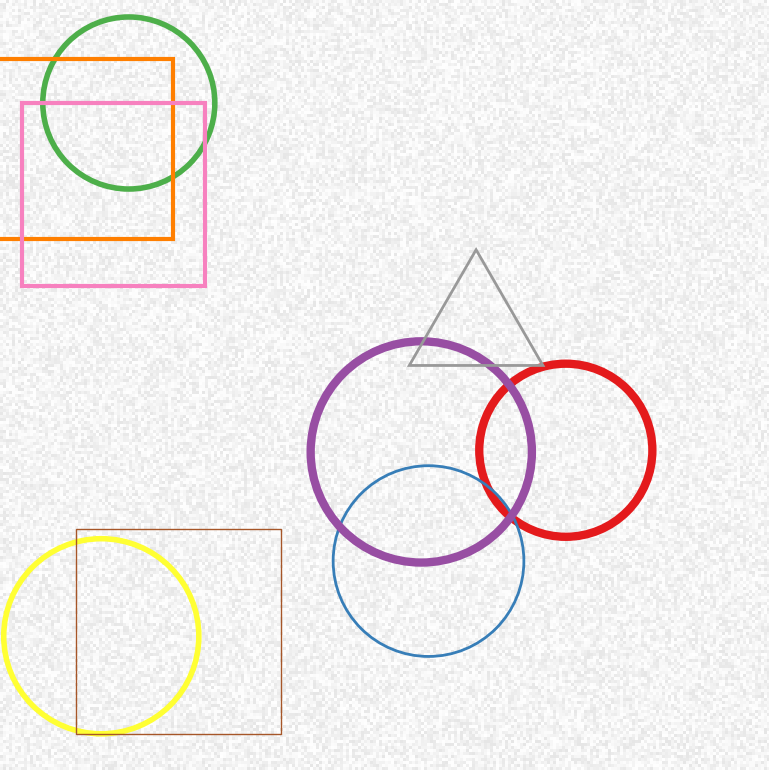[{"shape": "circle", "thickness": 3, "radius": 0.56, "center": [0.735, 0.415]}, {"shape": "circle", "thickness": 1, "radius": 0.62, "center": [0.557, 0.271]}, {"shape": "circle", "thickness": 2, "radius": 0.56, "center": [0.167, 0.866]}, {"shape": "circle", "thickness": 3, "radius": 0.72, "center": [0.547, 0.413]}, {"shape": "square", "thickness": 1.5, "radius": 0.58, "center": [0.107, 0.806]}, {"shape": "circle", "thickness": 2, "radius": 0.63, "center": [0.132, 0.174]}, {"shape": "square", "thickness": 0.5, "radius": 0.67, "center": [0.232, 0.18]}, {"shape": "square", "thickness": 1.5, "radius": 0.59, "center": [0.147, 0.747]}, {"shape": "triangle", "thickness": 1, "radius": 0.5, "center": [0.618, 0.575]}]